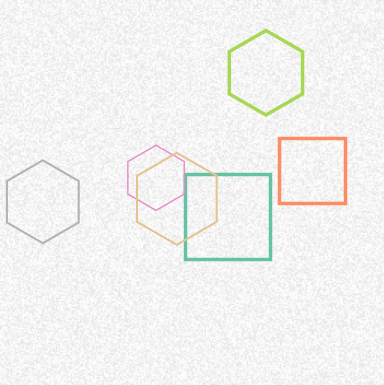[{"shape": "square", "thickness": 2.5, "radius": 0.55, "center": [0.591, 0.437]}, {"shape": "square", "thickness": 2.5, "radius": 0.43, "center": [0.811, 0.557]}, {"shape": "hexagon", "thickness": 1, "radius": 0.42, "center": [0.405, 0.538]}, {"shape": "hexagon", "thickness": 2.5, "radius": 0.55, "center": [0.691, 0.811]}, {"shape": "hexagon", "thickness": 1.5, "radius": 0.6, "center": [0.459, 0.484]}, {"shape": "hexagon", "thickness": 1.5, "radius": 0.54, "center": [0.111, 0.476]}]